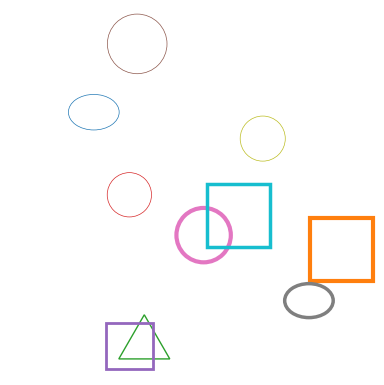[{"shape": "oval", "thickness": 0.5, "radius": 0.33, "center": [0.244, 0.709]}, {"shape": "square", "thickness": 3, "radius": 0.41, "center": [0.886, 0.353]}, {"shape": "triangle", "thickness": 1, "radius": 0.38, "center": [0.375, 0.106]}, {"shape": "circle", "thickness": 0.5, "radius": 0.29, "center": [0.336, 0.494]}, {"shape": "square", "thickness": 2, "radius": 0.3, "center": [0.336, 0.102]}, {"shape": "circle", "thickness": 0.5, "radius": 0.39, "center": [0.356, 0.886]}, {"shape": "circle", "thickness": 3, "radius": 0.35, "center": [0.529, 0.389]}, {"shape": "oval", "thickness": 2.5, "radius": 0.32, "center": [0.802, 0.219]}, {"shape": "circle", "thickness": 0.5, "radius": 0.29, "center": [0.682, 0.64]}, {"shape": "square", "thickness": 2.5, "radius": 0.41, "center": [0.618, 0.439]}]